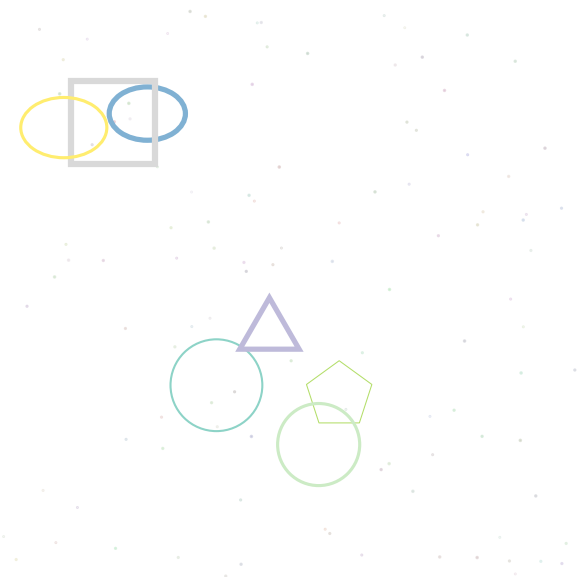[{"shape": "circle", "thickness": 1, "radius": 0.4, "center": [0.375, 0.332]}, {"shape": "triangle", "thickness": 2.5, "radius": 0.3, "center": [0.467, 0.424]}, {"shape": "oval", "thickness": 2.5, "radius": 0.33, "center": [0.255, 0.802]}, {"shape": "pentagon", "thickness": 0.5, "radius": 0.3, "center": [0.587, 0.315]}, {"shape": "square", "thickness": 3, "radius": 0.36, "center": [0.195, 0.787]}, {"shape": "circle", "thickness": 1.5, "radius": 0.36, "center": [0.552, 0.229]}, {"shape": "oval", "thickness": 1.5, "radius": 0.37, "center": [0.11, 0.778]}]